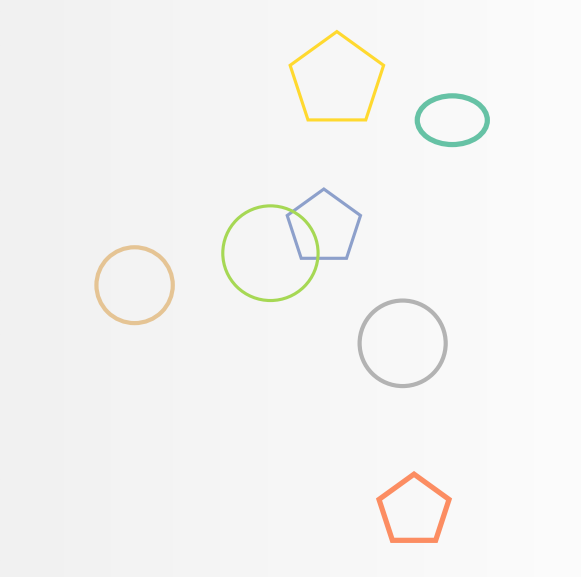[{"shape": "oval", "thickness": 2.5, "radius": 0.3, "center": [0.778, 0.791]}, {"shape": "pentagon", "thickness": 2.5, "radius": 0.32, "center": [0.712, 0.115]}, {"shape": "pentagon", "thickness": 1.5, "radius": 0.33, "center": [0.557, 0.605]}, {"shape": "circle", "thickness": 1.5, "radius": 0.41, "center": [0.465, 0.561]}, {"shape": "pentagon", "thickness": 1.5, "radius": 0.42, "center": [0.58, 0.86]}, {"shape": "circle", "thickness": 2, "radius": 0.33, "center": [0.232, 0.505]}, {"shape": "circle", "thickness": 2, "radius": 0.37, "center": [0.693, 0.405]}]